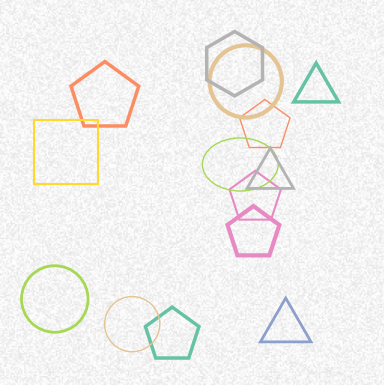[{"shape": "pentagon", "thickness": 2.5, "radius": 0.37, "center": [0.447, 0.129]}, {"shape": "triangle", "thickness": 2.5, "radius": 0.34, "center": [0.821, 0.769]}, {"shape": "pentagon", "thickness": 2.5, "radius": 0.46, "center": [0.272, 0.748]}, {"shape": "pentagon", "thickness": 1, "radius": 0.34, "center": [0.688, 0.673]}, {"shape": "triangle", "thickness": 2, "radius": 0.38, "center": [0.742, 0.15]}, {"shape": "pentagon", "thickness": 1.5, "radius": 0.35, "center": [0.663, 0.486]}, {"shape": "pentagon", "thickness": 3, "radius": 0.35, "center": [0.658, 0.394]}, {"shape": "oval", "thickness": 1, "radius": 0.49, "center": [0.624, 0.573]}, {"shape": "circle", "thickness": 2, "radius": 0.43, "center": [0.142, 0.223]}, {"shape": "square", "thickness": 1.5, "radius": 0.42, "center": [0.171, 0.606]}, {"shape": "circle", "thickness": 3, "radius": 0.47, "center": [0.638, 0.789]}, {"shape": "circle", "thickness": 1, "radius": 0.36, "center": [0.343, 0.158]}, {"shape": "triangle", "thickness": 2, "radius": 0.35, "center": [0.702, 0.545]}, {"shape": "hexagon", "thickness": 2.5, "radius": 0.42, "center": [0.609, 0.834]}]